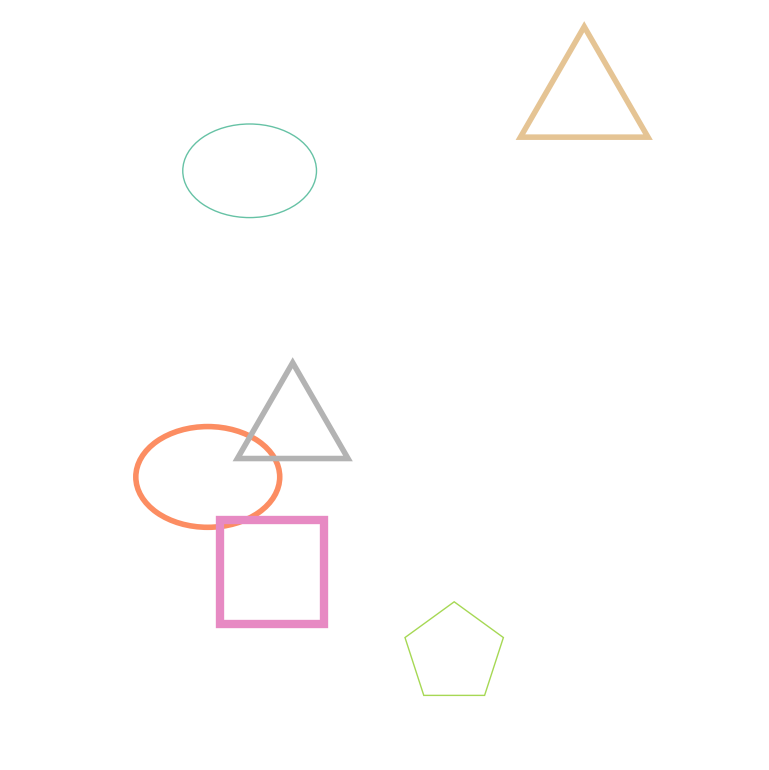[{"shape": "oval", "thickness": 0.5, "radius": 0.43, "center": [0.324, 0.778]}, {"shape": "oval", "thickness": 2, "radius": 0.47, "center": [0.27, 0.381]}, {"shape": "square", "thickness": 3, "radius": 0.34, "center": [0.353, 0.257]}, {"shape": "pentagon", "thickness": 0.5, "radius": 0.34, "center": [0.59, 0.151]}, {"shape": "triangle", "thickness": 2, "radius": 0.48, "center": [0.759, 0.87]}, {"shape": "triangle", "thickness": 2, "radius": 0.41, "center": [0.38, 0.446]}]